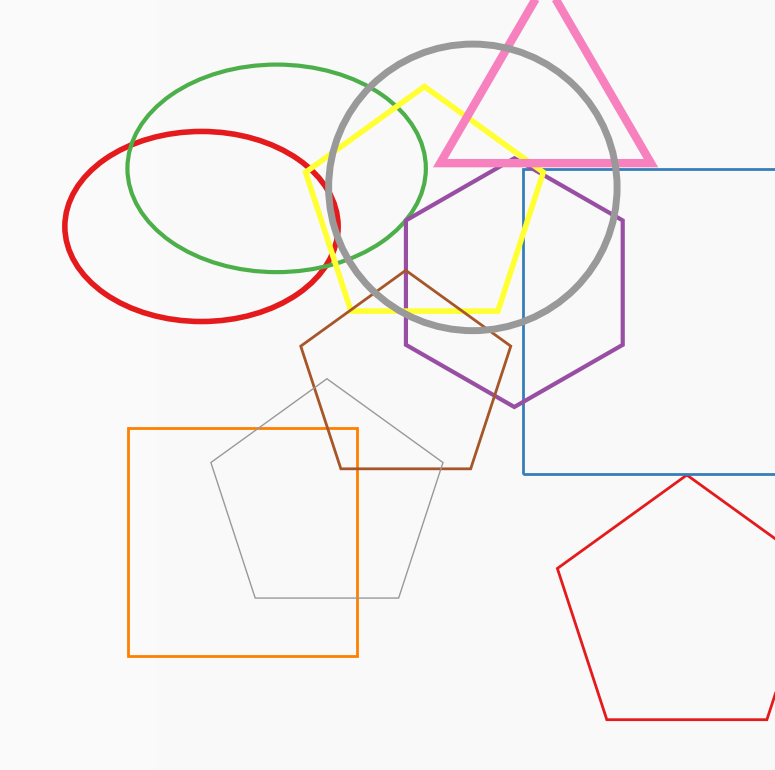[{"shape": "pentagon", "thickness": 1, "radius": 0.88, "center": [0.886, 0.207]}, {"shape": "oval", "thickness": 2, "radius": 0.88, "center": [0.26, 0.706]}, {"shape": "square", "thickness": 1, "radius": 0.99, "center": [0.873, 0.582]}, {"shape": "oval", "thickness": 1.5, "radius": 0.96, "center": [0.357, 0.781]}, {"shape": "hexagon", "thickness": 1.5, "radius": 0.81, "center": [0.664, 0.633]}, {"shape": "square", "thickness": 1, "radius": 0.74, "center": [0.313, 0.297]}, {"shape": "pentagon", "thickness": 2, "radius": 0.81, "center": [0.548, 0.726]}, {"shape": "pentagon", "thickness": 1, "radius": 0.71, "center": [0.524, 0.506]}, {"shape": "triangle", "thickness": 3, "radius": 0.79, "center": [0.704, 0.867]}, {"shape": "circle", "thickness": 2.5, "radius": 0.93, "center": [0.61, 0.757]}, {"shape": "pentagon", "thickness": 0.5, "radius": 0.79, "center": [0.422, 0.351]}]